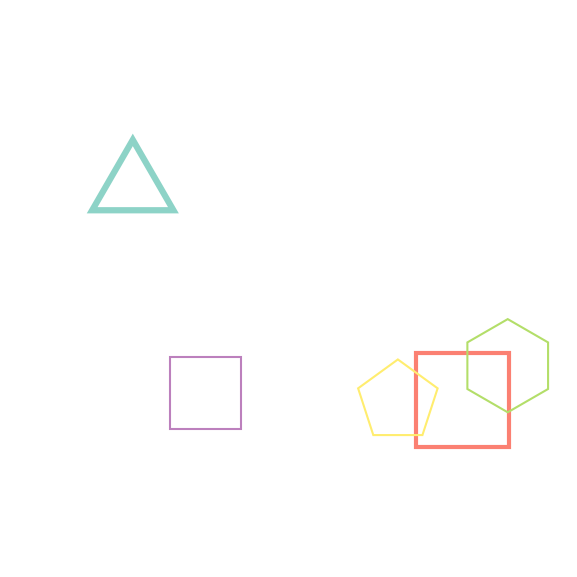[{"shape": "triangle", "thickness": 3, "radius": 0.41, "center": [0.23, 0.676]}, {"shape": "square", "thickness": 2, "radius": 0.41, "center": [0.801, 0.306]}, {"shape": "hexagon", "thickness": 1, "radius": 0.4, "center": [0.879, 0.366]}, {"shape": "square", "thickness": 1, "radius": 0.31, "center": [0.356, 0.318]}, {"shape": "pentagon", "thickness": 1, "radius": 0.36, "center": [0.689, 0.304]}]